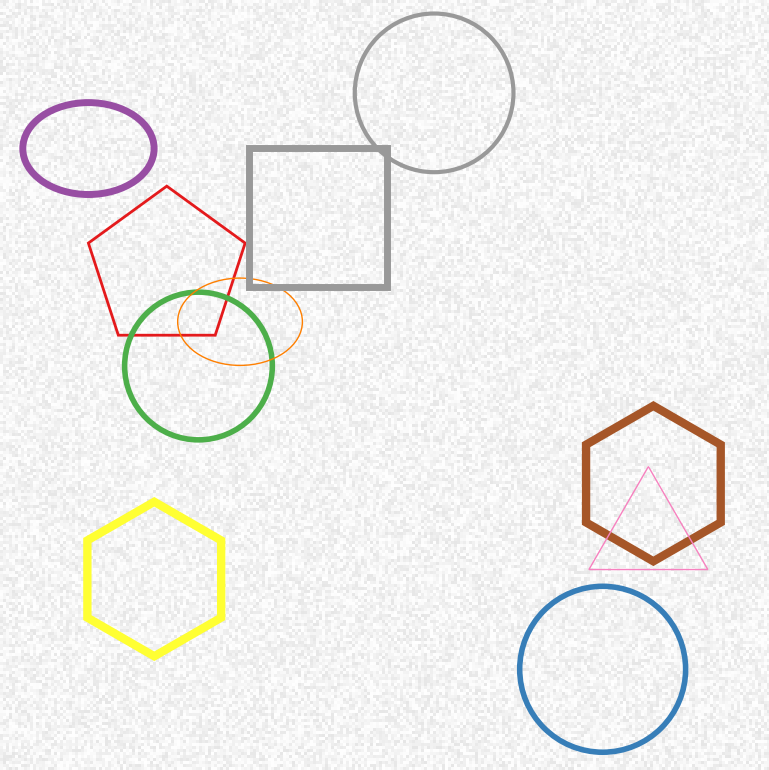[{"shape": "pentagon", "thickness": 1, "radius": 0.54, "center": [0.217, 0.651]}, {"shape": "circle", "thickness": 2, "radius": 0.54, "center": [0.783, 0.131]}, {"shape": "circle", "thickness": 2, "radius": 0.48, "center": [0.258, 0.525]}, {"shape": "oval", "thickness": 2.5, "radius": 0.43, "center": [0.115, 0.807]}, {"shape": "oval", "thickness": 0.5, "radius": 0.4, "center": [0.312, 0.582]}, {"shape": "hexagon", "thickness": 3, "radius": 0.5, "center": [0.2, 0.248]}, {"shape": "hexagon", "thickness": 3, "radius": 0.5, "center": [0.849, 0.372]}, {"shape": "triangle", "thickness": 0.5, "radius": 0.45, "center": [0.842, 0.305]}, {"shape": "square", "thickness": 2.5, "radius": 0.45, "center": [0.413, 0.718]}, {"shape": "circle", "thickness": 1.5, "radius": 0.52, "center": [0.564, 0.879]}]